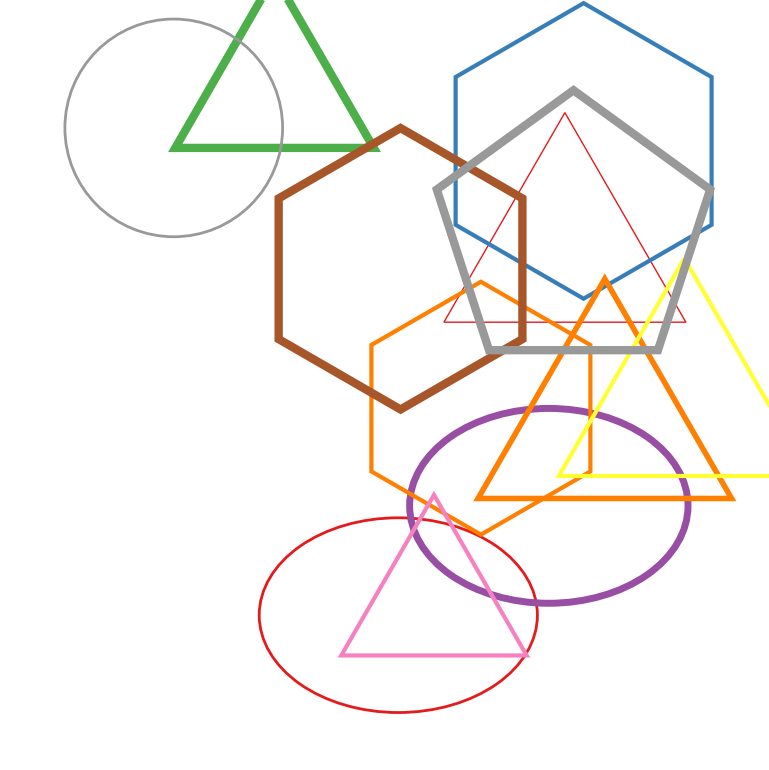[{"shape": "oval", "thickness": 1, "radius": 0.9, "center": [0.517, 0.201]}, {"shape": "triangle", "thickness": 0.5, "radius": 0.91, "center": [0.734, 0.672]}, {"shape": "hexagon", "thickness": 1.5, "radius": 0.96, "center": [0.758, 0.804]}, {"shape": "triangle", "thickness": 3, "radius": 0.74, "center": [0.356, 0.882]}, {"shape": "oval", "thickness": 2.5, "radius": 0.9, "center": [0.713, 0.343]}, {"shape": "hexagon", "thickness": 1.5, "radius": 0.82, "center": [0.625, 0.47]}, {"shape": "triangle", "thickness": 2, "radius": 0.95, "center": [0.785, 0.448]}, {"shape": "triangle", "thickness": 1.5, "radius": 0.94, "center": [0.889, 0.476]}, {"shape": "hexagon", "thickness": 3, "radius": 0.91, "center": [0.52, 0.651]}, {"shape": "triangle", "thickness": 1.5, "radius": 0.7, "center": [0.564, 0.218]}, {"shape": "circle", "thickness": 1, "radius": 0.71, "center": [0.226, 0.834]}, {"shape": "pentagon", "thickness": 3, "radius": 0.93, "center": [0.745, 0.696]}]